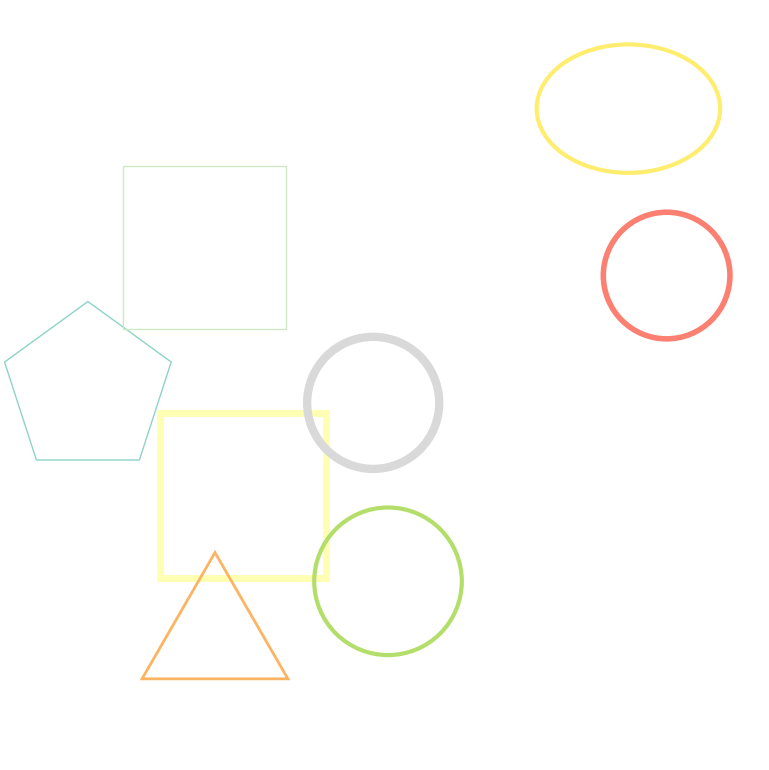[{"shape": "pentagon", "thickness": 0.5, "radius": 0.57, "center": [0.114, 0.495]}, {"shape": "square", "thickness": 2.5, "radius": 0.54, "center": [0.316, 0.357]}, {"shape": "circle", "thickness": 2, "radius": 0.41, "center": [0.866, 0.642]}, {"shape": "triangle", "thickness": 1, "radius": 0.55, "center": [0.279, 0.173]}, {"shape": "circle", "thickness": 1.5, "radius": 0.48, "center": [0.504, 0.245]}, {"shape": "circle", "thickness": 3, "radius": 0.43, "center": [0.485, 0.477]}, {"shape": "square", "thickness": 0.5, "radius": 0.53, "center": [0.265, 0.678]}, {"shape": "oval", "thickness": 1.5, "radius": 0.6, "center": [0.816, 0.859]}]